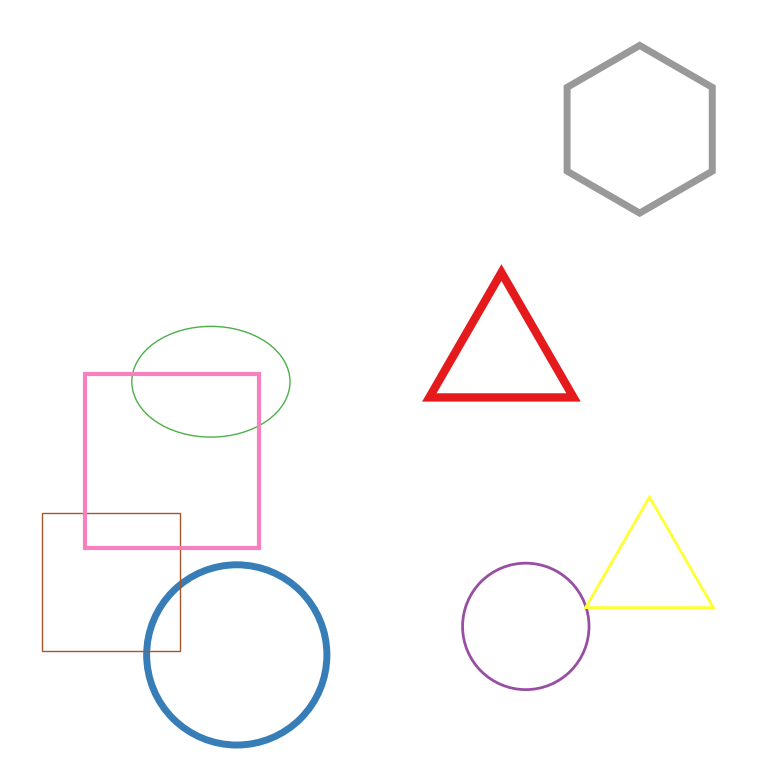[{"shape": "triangle", "thickness": 3, "radius": 0.54, "center": [0.651, 0.538]}, {"shape": "circle", "thickness": 2.5, "radius": 0.59, "center": [0.307, 0.149]}, {"shape": "oval", "thickness": 0.5, "radius": 0.51, "center": [0.274, 0.504]}, {"shape": "circle", "thickness": 1, "radius": 0.41, "center": [0.683, 0.186]}, {"shape": "triangle", "thickness": 1, "radius": 0.48, "center": [0.843, 0.259]}, {"shape": "square", "thickness": 0.5, "radius": 0.45, "center": [0.144, 0.244]}, {"shape": "square", "thickness": 1.5, "radius": 0.57, "center": [0.223, 0.401]}, {"shape": "hexagon", "thickness": 2.5, "radius": 0.54, "center": [0.831, 0.832]}]